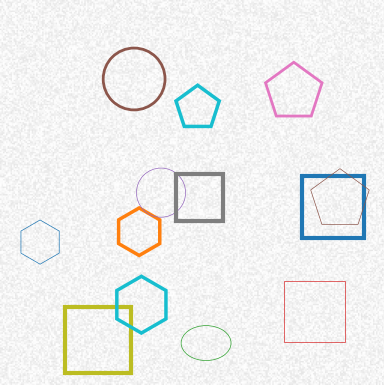[{"shape": "hexagon", "thickness": 0.5, "radius": 0.29, "center": [0.104, 0.371]}, {"shape": "square", "thickness": 3, "radius": 0.4, "center": [0.865, 0.463]}, {"shape": "hexagon", "thickness": 2.5, "radius": 0.31, "center": [0.362, 0.398]}, {"shape": "oval", "thickness": 0.5, "radius": 0.32, "center": [0.535, 0.109]}, {"shape": "square", "thickness": 0.5, "radius": 0.4, "center": [0.817, 0.192]}, {"shape": "circle", "thickness": 0.5, "radius": 0.32, "center": [0.418, 0.5]}, {"shape": "pentagon", "thickness": 0.5, "radius": 0.4, "center": [0.883, 0.482]}, {"shape": "circle", "thickness": 2, "radius": 0.4, "center": [0.348, 0.795]}, {"shape": "pentagon", "thickness": 2, "radius": 0.39, "center": [0.763, 0.761]}, {"shape": "square", "thickness": 3, "radius": 0.3, "center": [0.518, 0.487]}, {"shape": "square", "thickness": 3, "radius": 0.43, "center": [0.254, 0.116]}, {"shape": "hexagon", "thickness": 2.5, "radius": 0.37, "center": [0.367, 0.209]}, {"shape": "pentagon", "thickness": 2.5, "radius": 0.3, "center": [0.513, 0.719]}]